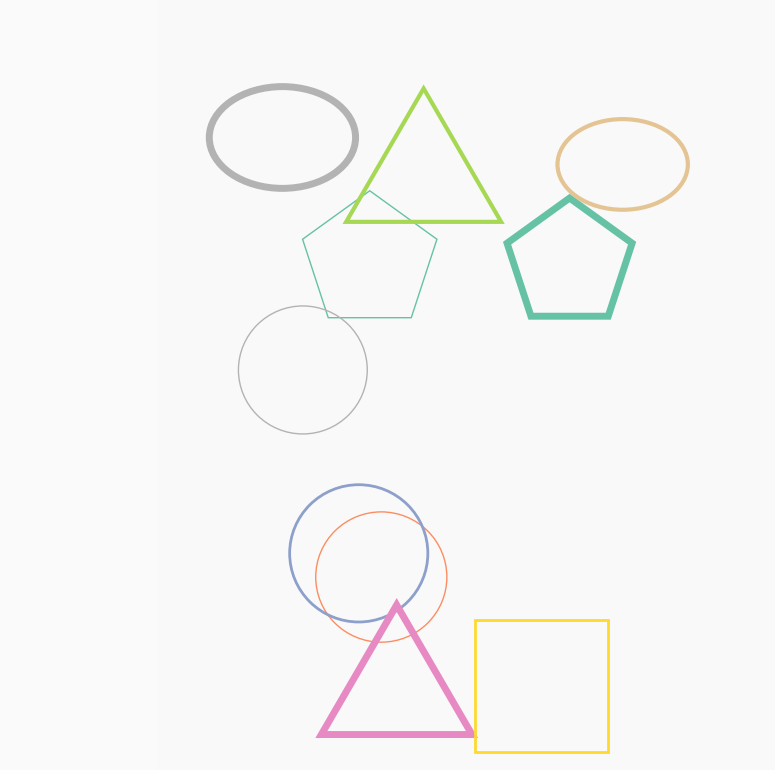[{"shape": "pentagon", "thickness": 2.5, "radius": 0.42, "center": [0.735, 0.658]}, {"shape": "pentagon", "thickness": 0.5, "radius": 0.46, "center": [0.477, 0.661]}, {"shape": "circle", "thickness": 0.5, "radius": 0.42, "center": [0.492, 0.251]}, {"shape": "circle", "thickness": 1, "radius": 0.45, "center": [0.463, 0.281]}, {"shape": "triangle", "thickness": 2.5, "radius": 0.56, "center": [0.512, 0.102]}, {"shape": "triangle", "thickness": 1.5, "radius": 0.58, "center": [0.547, 0.77]}, {"shape": "square", "thickness": 1, "radius": 0.43, "center": [0.699, 0.109]}, {"shape": "oval", "thickness": 1.5, "radius": 0.42, "center": [0.803, 0.786]}, {"shape": "circle", "thickness": 0.5, "radius": 0.42, "center": [0.391, 0.52]}, {"shape": "oval", "thickness": 2.5, "radius": 0.47, "center": [0.364, 0.821]}]